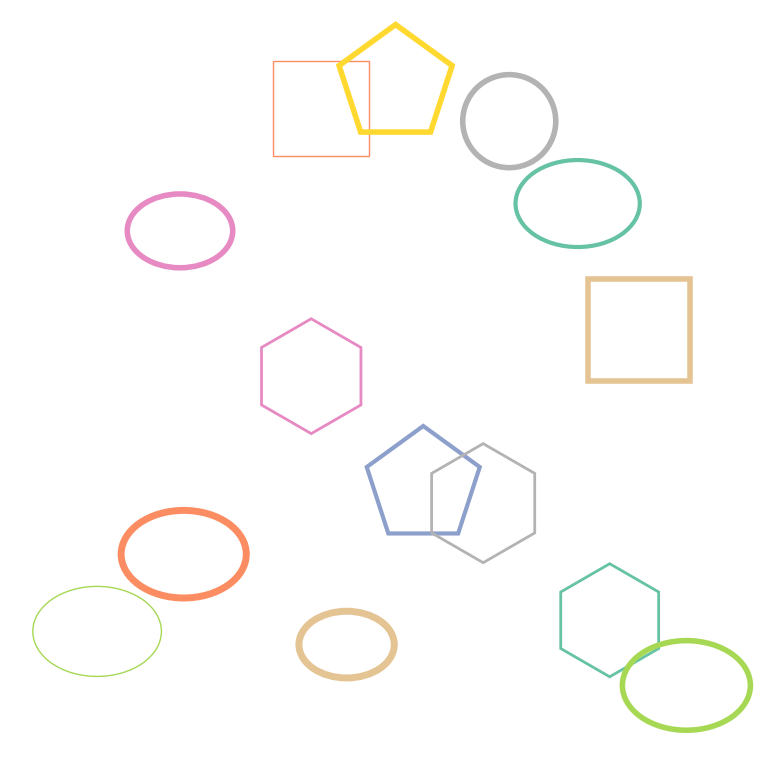[{"shape": "hexagon", "thickness": 1, "radius": 0.37, "center": [0.792, 0.194]}, {"shape": "oval", "thickness": 1.5, "radius": 0.4, "center": [0.75, 0.736]}, {"shape": "square", "thickness": 0.5, "radius": 0.31, "center": [0.417, 0.859]}, {"shape": "oval", "thickness": 2.5, "radius": 0.41, "center": [0.239, 0.28]}, {"shape": "pentagon", "thickness": 1.5, "radius": 0.39, "center": [0.55, 0.37]}, {"shape": "oval", "thickness": 2, "radius": 0.34, "center": [0.234, 0.7]}, {"shape": "hexagon", "thickness": 1, "radius": 0.37, "center": [0.404, 0.511]}, {"shape": "oval", "thickness": 2, "radius": 0.42, "center": [0.891, 0.11]}, {"shape": "oval", "thickness": 0.5, "radius": 0.42, "center": [0.126, 0.18]}, {"shape": "pentagon", "thickness": 2, "radius": 0.39, "center": [0.514, 0.891]}, {"shape": "oval", "thickness": 2.5, "radius": 0.31, "center": [0.45, 0.163]}, {"shape": "square", "thickness": 2, "radius": 0.33, "center": [0.83, 0.572]}, {"shape": "hexagon", "thickness": 1, "radius": 0.39, "center": [0.627, 0.347]}, {"shape": "circle", "thickness": 2, "radius": 0.3, "center": [0.661, 0.843]}]